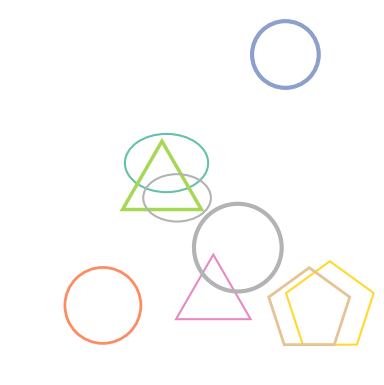[{"shape": "oval", "thickness": 1.5, "radius": 0.54, "center": [0.433, 0.577]}, {"shape": "circle", "thickness": 2, "radius": 0.49, "center": [0.267, 0.207]}, {"shape": "circle", "thickness": 3, "radius": 0.43, "center": [0.741, 0.858]}, {"shape": "triangle", "thickness": 1.5, "radius": 0.56, "center": [0.554, 0.227]}, {"shape": "triangle", "thickness": 2.5, "radius": 0.59, "center": [0.421, 0.515]}, {"shape": "pentagon", "thickness": 1.5, "radius": 0.6, "center": [0.857, 0.202]}, {"shape": "pentagon", "thickness": 2, "radius": 0.55, "center": [0.803, 0.194]}, {"shape": "oval", "thickness": 1.5, "radius": 0.44, "center": [0.46, 0.486]}, {"shape": "circle", "thickness": 3, "radius": 0.57, "center": [0.618, 0.357]}]